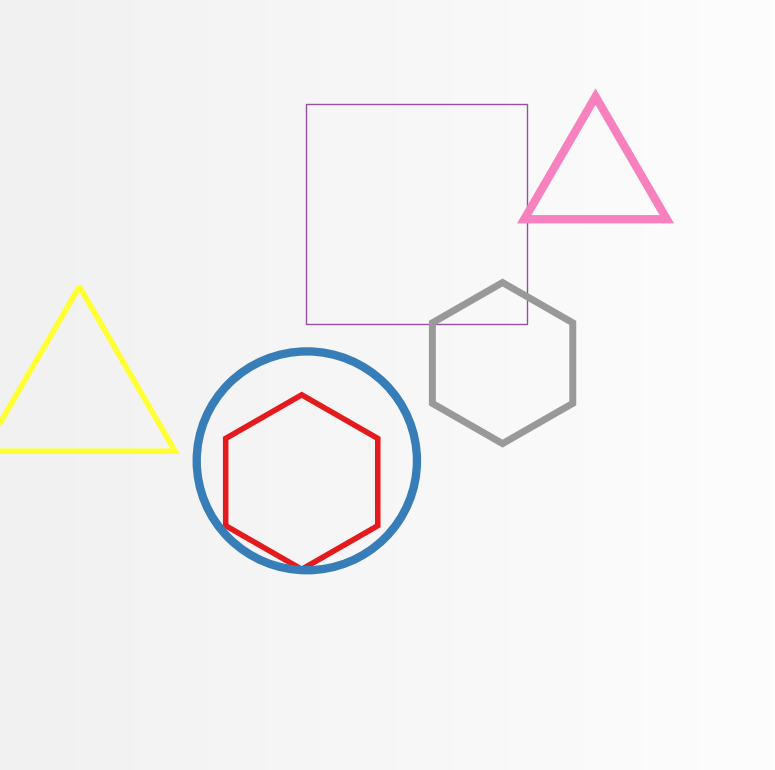[{"shape": "hexagon", "thickness": 2, "radius": 0.57, "center": [0.389, 0.374]}, {"shape": "circle", "thickness": 3, "radius": 0.71, "center": [0.396, 0.402]}, {"shape": "square", "thickness": 0.5, "radius": 0.71, "center": [0.537, 0.723]}, {"shape": "triangle", "thickness": 2, "radius": 0.71, "center": [0.102, 0.485]}, {"shape": "triangle", "thickness": 3, "radius": 0.53, "center": [0.768, 0.768]}, {"shape": "hexagon", "thickness": 2.5, "radius": 0.52, "center": [0.648, 0.528]}]